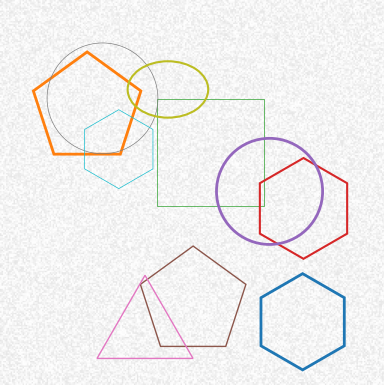[{"shape": "hexagon", "thickness": 2, "radius": 0.62, "center": [0.786, 0.164]}, {"shape": "pentagon", "thickness": 2, "radius": 0.73, "center": [0.226, 0.718]}, {"shape": "square", "thickness": 0.5, "radius": 0.69, "center": [0.547, 0.604]}, {"shape": "hexagon", "thickness": 1.5, "radius": 0.65, "center": [0.788, 0.459]}, {"shape": "circle", "thickness": 2, "radius": 0.69, "center": [0.7, 0.503]}, {"shape": "pentagon", "thickness": 1, "radius": 0.72, "center": [0.502, 0.217]}, {"shape": "triangle", "thickness": 1, "radius": 0.72, "center": [0.377, 0.141]}, {"shape": "circle", "thickness": 0.5, "radius": 0.72, "center": [0.266, 0.745]}, {"shape": "oval", "thickness": 1.5, "radius": 0.52, "center": [0.436, 0.768]}, {"shape": "hexagon", "thickness": 0.5, "radius": 0.51, "center": [0.309, 0.613]}]